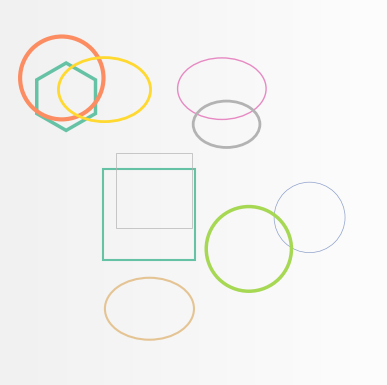[{"shape": "hexagon", "thickness": 2.5, "radius": 0.44, "center": [0.171, 0.749]}, {"shape": "square", "thickness": 1.5, "radius": 0.59, "center": [0.384, 0.442]}, {"shape": "circle", "thickness": 3, "radius": 0.54, "center": [0.159, 0.798]}, {"shape": "circle", "thickness": 0.5, "radius": 0.46, "center": [0.799, 0.435]}, {"shape": "oval", "thickness": 1, "radius": 0.57, "center": [0.573, 0.77]}, {"shape": "circle", "thickness": 2.5, "radius": 0.55, "center": [0.642, 0.354]}, {"shape": "oval", "thickness": 2, "radius": 0.59, "center": [0.27, 0.767]}, {"shape": "oval", "thickness": 1.5, "radius": 0.57, "center": [0.386, 0.198]}, {"shape": "oval", "thickness": 2, "radius": 0.43, "center": [0.585, 0.677]}, {"shape": "square", "thickness": 0.5, "radius": 0.49, "center": [0.397, 0.505]}]